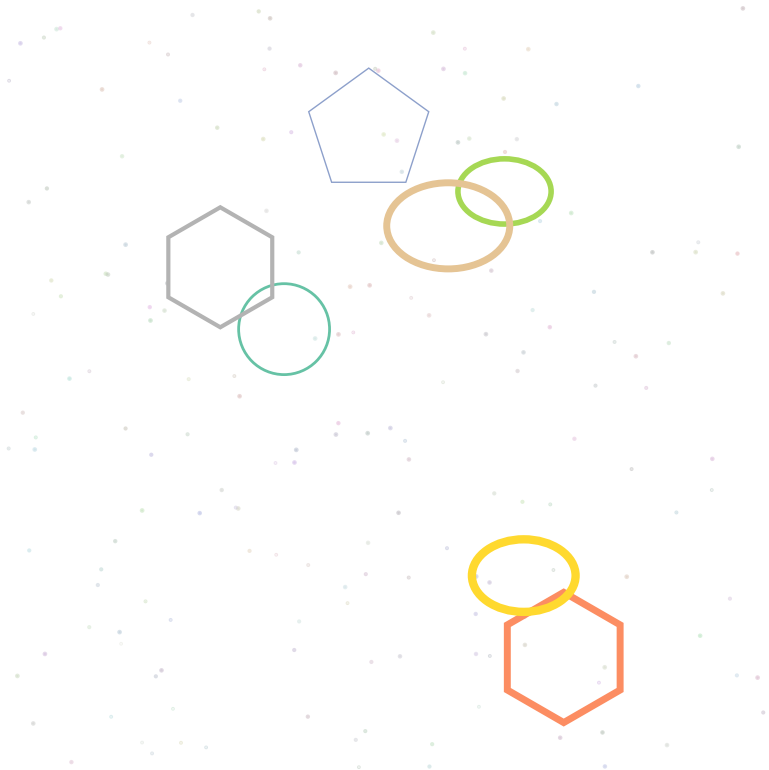[{"shape": "circle", "thickness": 1, "radius": 0.3, "center": [0.369, 0.573]}, {"shape": "hexagon", "thickness": 2.5, "radius": 0.42, "center": [0.732, 0.146]}, {"shape": "pentagon", "thickness": 0.5, "radius": 0.41, "center": [0.479, 0.83]}, {"shape": "oval", "thickness": 2, "radius": 0.3, "center": [0.655, 0.751]}, {"shape": "oval", "thickness": 3, "radius": 0.34, "center": [0.68, 0.252]}, {"shape": "oval", "thickness": 2.5, "radius": 0.4, "center": [0.582, 0.707]}, {"shape": "hexagon", "thickness": 1.5, "radius": 0.39, "center": [0.286, 0.653]}]